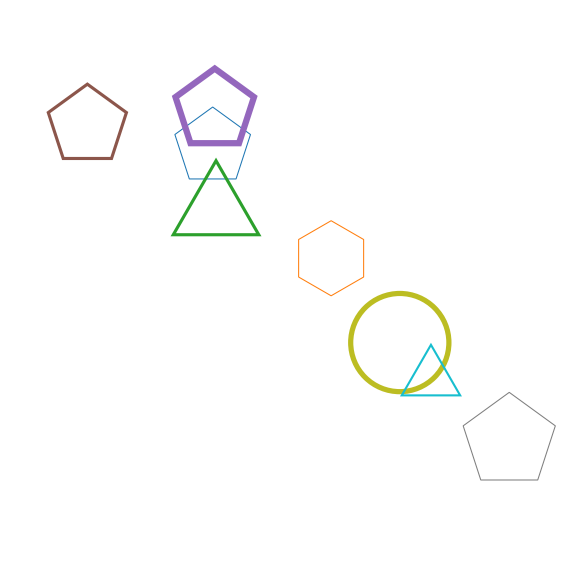[{"shape": "pentagon", "thickness": 0.5, "radius": 0.34, "center": [0.368, 0.745]}, {"shape": "hexagon", "thickness": 0.5, "radius": 0.32, "center": [0.573, 0.552]}, {"shape": "triangle", "thickness": 1.5, "radius": 0.43, "center": [0.374, 0.635]}, {"shape": "pentagon", "thickness": 3, "radius": 0.36, "center": [0.372, 0.809]}, {"shape": "pentagon", "thickness": 1.5, "radius": 0.36, "center": [0.151, 0.782]}, {"shape": "pentagon", "thickness": 0.5, "radius": 0.42, "center": [0.882, 0.236]}, {"shape": "circle", "thickness": 2.5, "radius": 0.43, "center": [0.692, 0.406]}, {"shape": "triangle", "thickness": 1, "radius": 0.29, "center": [0.746, 0.344]}]